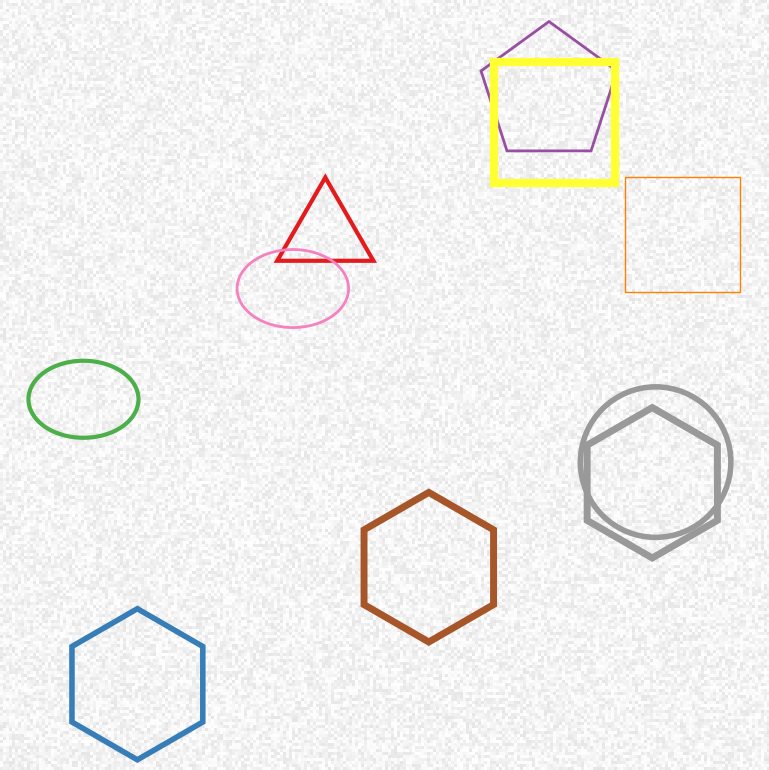[{"shape": "triangle", "thickness": 1.5, "radius": 0.36, "center": [0.422, 0.697]}, {"shape": "hexagon", "thickness": 2, "radius": 0.49, "center": [0.178, 0.111]}, {"shape": "oval", "thickness": 1.5, "radius": 0.36, "center": [0.108, 0.481]}, {"shape": "pentagon", "thickness": 1, "radius": 0.46, "center": [0.713, 0.879]}, {"shape": "square", "thickness": 0.5, "radius": 0.37, "center": [0.886, 0.696]}, {"shape": "square", "thickness": 3, "radius": 0.39, "center": [0.72, 0.841]}, {"shape": "hexagon", "thickness": 2.5, "radius": 0.49, "center": [0.557, 0.263]}, {"shape": "oval", "thickness": 1, "radius": 0.36, "center": [0.38, 0.625]}, {"shape": "hexagon", "thickness": 2.5, "radius": 0.49, "center": [0.847, 0.373]}, {"shape": "circle", "thickness": 2, "radius": 0.49, "center": [0.851, 0.4]}]